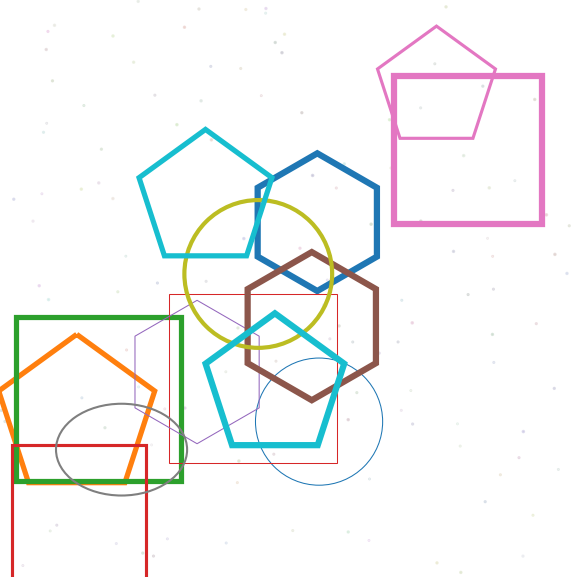[{"shape": "hexagon", "thickness": 3, "radius": 0.6, "center": [0.549, 0.614]}, {"shape": "circle", "thickness": 0.5, "radius": 0.55, "center": [0.552, 0.269]}, {"shape": "pentagon", "thickness": 2.5, "radius": 0.71, "center": [0.133, 0.278]}, {"shape": "square", "thickness": 2.5, "radius": 0.71, "center": [0.171, 0.308]}, {"shape": "square", "thickness": 0.5, "radius": 0.73, "center": [0.438, 0.344]}, {"shape": "square", "thickness": 1.5, "radius": 0.58, "center": [0.137, 0.112]}, {"shape": "hexagon", "thickness": 0.5, "radius": 0.62, "center": [0.341, 0.355]}, {"shape": "hexagon", "thickness": 3, "radius": 0.64, "center": [0.54, 0.434]}, {"shape": "pentagon", "thickness": 1.5, "radius": 0.54, "center": [0.756, 0.847]}, {"shape": "square", "thickness": 3, "radius": 0.64, "center": [0.811, 0.74]}, {"shape": "oval", "thickness": 1, "radius": 0.57, "center": [0.21, 0.221]}, {"shape": "circle", "thickness": 2, "radius": 0.64, "center": [0.447, 0.525]}, {"shape": "pentagon", "thickness": 3, "radius": 0.63, "center": [0.476, 0.33]}, {"shape": "pentagon", "thickness": 2.5, "radius": 0.6, "center": [0.356, 0.654]}]